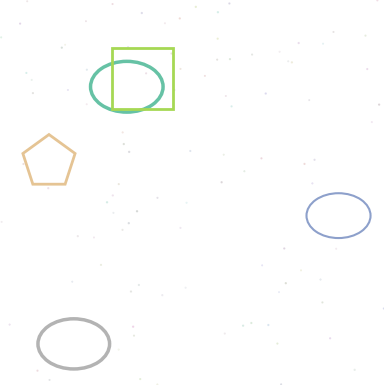[{"shape": "oval", "thickness": 2.5, "radius": 0.47, "center": [0.329, 0.775]}, {"shape": "oval", "thickness": 1.5, "radius": 0.42, "center": [0.879, 0.44]}, {"shape": "square", "thickness": 2, "radius": 0.4, "center": [0.37, 0.796]}, {"shape": "pentagon", "thickness": 2, "radius": 0.36, "center": [0.127, 0.579]}, {"shape": "oval", "thickness": 2.5, "radius": 0.47, "center": [0.192, 0.107]}]